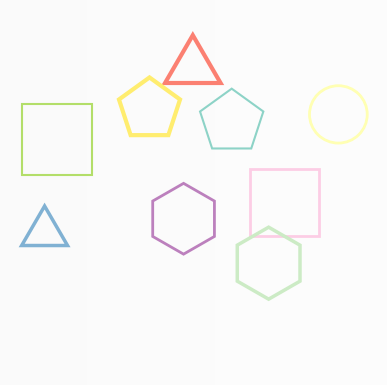[{"shape": "pentagon", "thickness": 1.5, "radius": 0.43, "center": [0.598, 0.684]}, {"shape": "circle", "thickness": 2, "radius": 0.37, "center": [0.873, 0.703]}, {"shape": "triangle", "thickness": 3, "radius": 0.41, "center": [0.498, 0.826]}, {"shape": "triangle", "thickness": 2.5, "radius": 0.34, "center": [0.115, 0.396]}, {"shape": "square", "thickness": 1.5, "radius": 0.46, "center": [0.147, 0.638]}, {"shape": "square", "thickness": 2, "radius": 0.44, "center": [0.734, 0.474]}, {"shape": "hexagon", "thickness": 2, "radius": 0.46, "center": [0.474, 0.432]}, {"shape": "hexagon", "thickness": 2.5, "radius": 0.47, "center": [0.693, 0.316]}, {"shape": "pentagon", "thickness": 3, "radius": 0.41, "center": [0.386, 0.716]}]